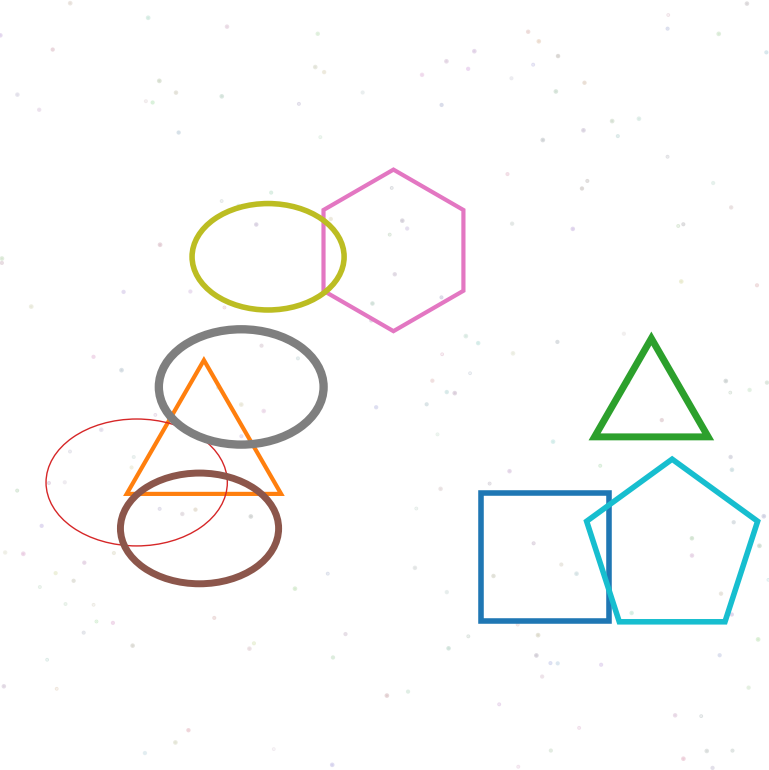[{"shape": "square", "thickness": 2, "radius": 0.42, "center": [0.708, 0.276]}, {"shape": "triangle", "thickness": 1.5, "radius": 0.58, "center": [0.265, 0.416]}, {"shape": "triangle", "thickness": 2.5, "radius": 0.43, "center": [0.846, 0.475]}, {"shape": "oval", "thickness": 0.5, "radius": 0.59, "center": [0.178, 0.373]}, {"shape": "oval", "thickness": 2.5, "radius": 0.51, "center": [0.259, 0.314]}, {"shape": "hexagon", "thickness": 1.5, "radius": 0.52, "center": [0.511, 0.675]}, {"shape": "oval", "thickness": 3, "radius": 0.53, "center": [0.313, 0.497]}, {"shape": "oval", "thickness": 2, "radius": 0.49, "center": [0.348, 0.667]}, {"shape": "pentagon", "thickness": 2, "radius": 0.58, "center": [0.873, 0.287]}]